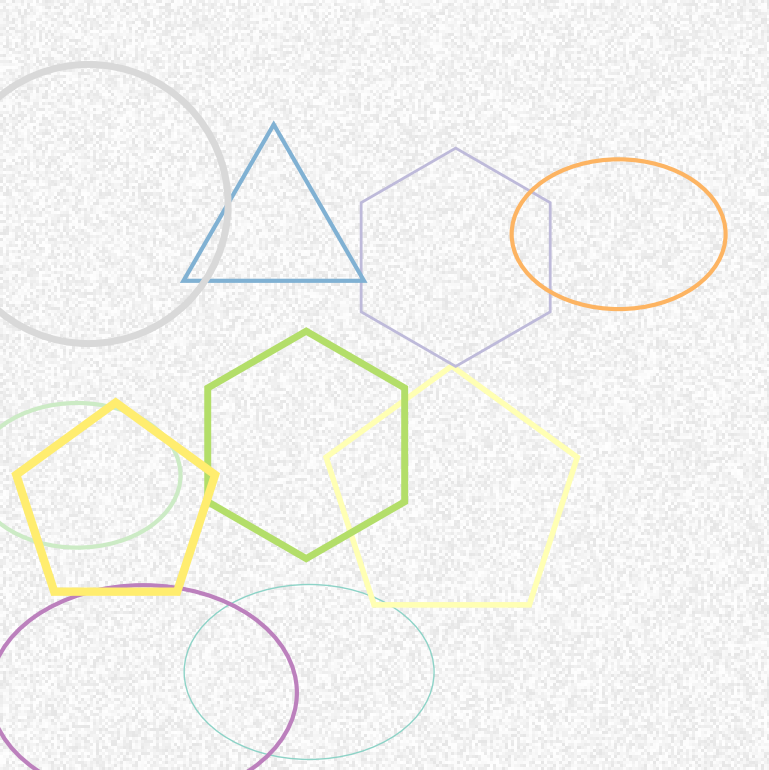[{"shape": "oval", "thickness": 0.5, "radius": 0.81, "center": [0.401, 0.127]}, {"shape": "pentagon", "thickness": 2, "radius": 0.86, "center": [0.587, 0.353]}, {"shape": "hexagon", "thickness": 1, "radius": 0.71, "center": [0.592, 0.666]}, {"shape": "triangle", "thickness": 1.5, "radius": 0.68, "center": [0.355, 0.703]}, {"shape": "oval", "thickness": 1.5, "radius": 0.69, "center": [0.803, 0.696]}, {"shape": "hexagon", "thickness": 2.5, "radius": 0.74, "center": [0.398, 0.422]}, {"shape": "circle", "thickness": 2.5, "radius": 0.91, "center": [0.115, 0.735]}, {"shape": "oval", "thickness": 1.5, "radius": 1.0, "center": [0.186, 0.1]}, {"shape": "oval", "thickness": 1.5, "radius": 0.67, "center": [0.1, 0.383]}, {"shape": "pentagon", "thickness": 3, "radius": 0.68, "center": [0.15, 0.341]}]